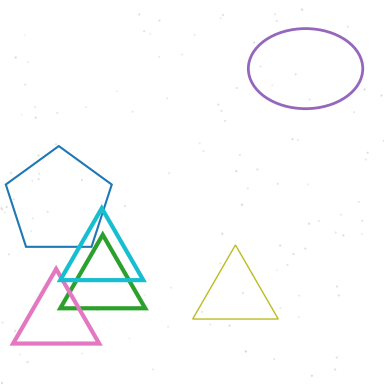[{"shape": "pentagon", "thickness": 1.5, "radius": 0.72, "center": [0.153, 0.476]}, {"shape": "triangle", "thickness": 3, "radius": 0.64, "center": [0.267, 0.263]}, {"shape": "oval", "thickness": 2, "radius": 0.74, "center": [0.794, 0.822]}, {"shape": "triangle", "thickness": 3, "radius": 0.65, "center": [0.146, 0.172]}, {"shape": "triangle", "thickness": 1, "radius": 0.64, "center": [0.612, 0.235]}, {"shape": "triangle", "thickness": 3, "radius": 0.62, "center": [0.264, 0.335]}]